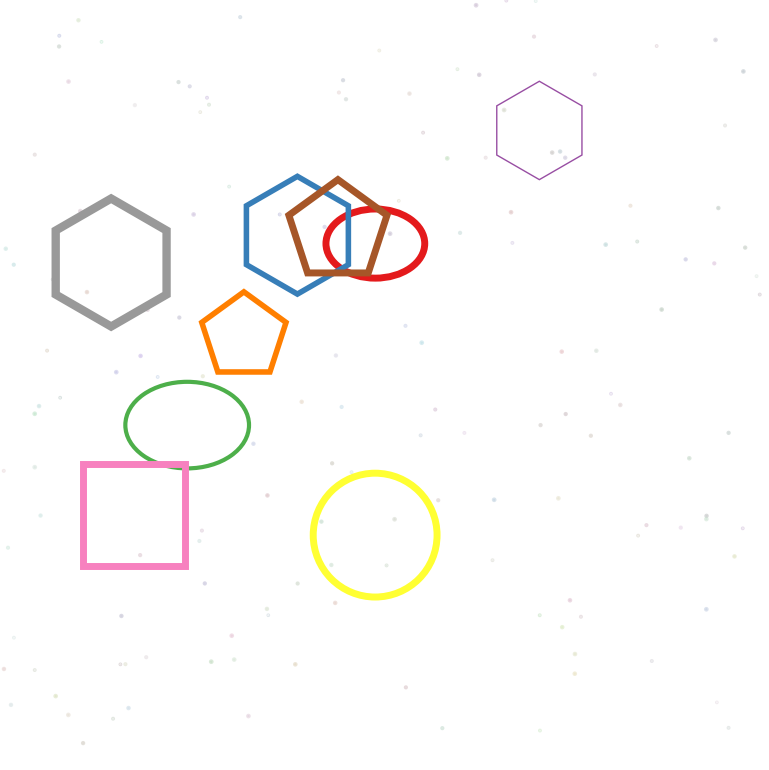[{"shape": "oval", "thickness": 2.5, "radius": 0.32, "center": [0.487, 0.684]}, {"shape": "hexagon", "thickness": 2, "radius": 0.38, "center": [0.386, 0.695]}, {"shape": "oval", "thickness": 1.5, "radius": 0.4, "center": [0.243, 0.448]}, {"shape": "hexagon", "thickness": 0.5, "radius": 0.32, "center": [0.7, 0.831]}, {"shape": "pentagon", "thickness": 2, "radius": 0.29, "center": [0.317, 0.563]}, {"shape": "circle", "thickness": 2.5, "radius": 0.4, "center": [0.487, 0.305]}, {"shape": "pentagon", "thickness": 2.5, "radius": 0.33, "center": [0.439, 0.7]}, {"shape": "square", "thickness": 2.5, "radius": 0.33, "center": [0.174, 0.331]}, {"shape": "hexagon", "thickness": 3, "radius": 0.42, "center": [0.144, 0.659]}]